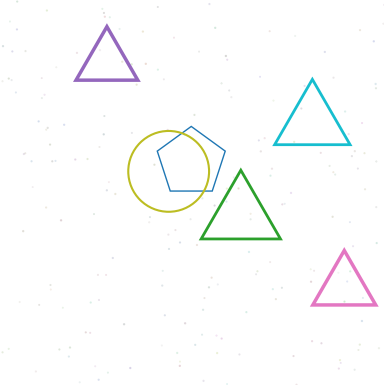[{"shape": "pentagon", "thickness": 1, "radius": 0.46, "center": [0.497, 0.579]}, {"shape": "triangle", "thickness": 2, "radius": 0.59, "center": [0.626, 0.439]}, {"shape": "triangle", "thickness": 2.5, "radius": 0.46, "center": [0.278, 0.838]}, {"shape": "triangle", "thickness": 2.5, "radius": 0.47, "center": [0.894, 0.255]}, {"shape": "circle", "thickness": 1.5, "radius": 0.52, "center": [0.438, 0.555]}, {"shape": "triangle", "thickness": 2, "radius": 0.57, "center": [0.811, 0.681]}]